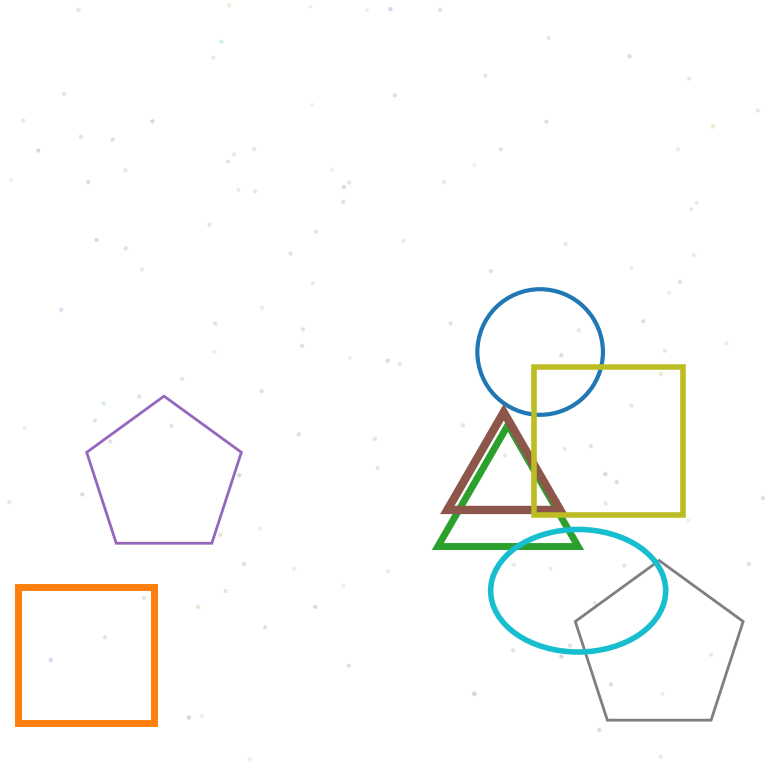[{"shape": "circle", "thickness": 1.5, "radius": 0.41, "center": [0.701, 0.543]}, {"shape": "square", "thickness": 2.5, "radius": 0.44, "center": [0.112, 0.15]}, {"shape": "triangle", "thickness": 2.5, "radius": 0.53, "center": [0.66, 0.343]}, {"shape": "pentagon", "thickness": 1, "radius": 0.53, "center": [0.213, 0.38]}, {"shape": "triangle", "thickness": 3, "radius": 0.42, "center": [0.654, 0.38]}, {"shape": "pentagon", "thickness": 1, "radius": 0.57, "center": [0.856, 0.157]}, {"shape": "square", "thickness": 2, "radius": 0.48, "center": [0.79, 0.427]}, {"shape": "oval", "thickness": 2, "radius": 0.57, "center": [0.751, 0.233]}]